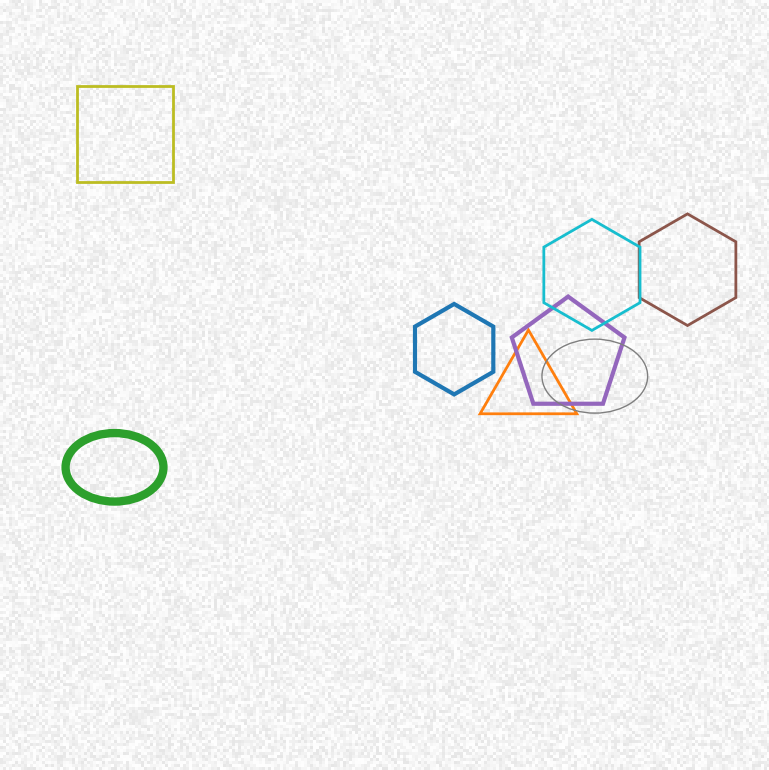[{"shape": "hexagon", "thickness": 1.5, "radius": 0.29, "center": [0.59, 0.547]}, {"shape": "triangle", "thickness": 1, "radius": 0.36, "center": [0.686, 0.499]}, {"shape": "oval", "thickness": 3, "radius": 0.32, "center": [0.149, 0.393]}, {"shape": "pentagon", "thickness": 1.5, "radius": 0.38, "center": [0.738, 0.538]}, {"shape": "hexagon", "thickness": 1, "radius": 0.36, "center": [0.893, 0.65]}, {"shape": "oval", "thickness": 0.5, "radius": 0.34, "center": [0.772, 0.512]}, {"shape": "square", "thickness": 1, "radius": 0.31, "center": [0.162, 0.826]}, {"shape": "hexagon", "thickness": 1, "radius": 0.36, "center": [0.769, 0.643]}]